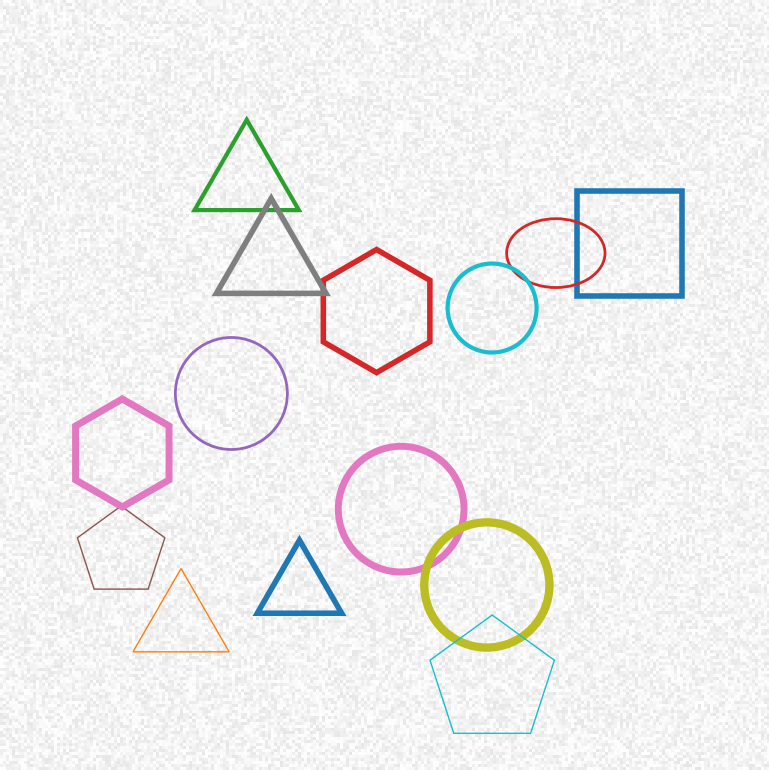[{"shape": "square", "thickness": 2, "radius": 0.34, "center": [0.818, 0.684]}, {"shape": "triangle", "thickness": 2, "radius": 0.32, "center": [0.389, 0.235]}, {"shape": "triangle", "thickness": 0.5, "radius": 0.36, "center": [0.235, 0.19]}, {"shape": "triangle", "thickness": 1.5, "radius": 0.39, "center": [0.32, 0.766]}, {"shape": "hexagon", "thickness": 2, "radius": 0.4, "center": [0.489, 0.596]}, {"shape": "oval", "thickness": 1, "radius": 0.32, "center": [0.722, 0.671]}, {"shape": "circle", "thickness": 1, "radius": 0.36, "center": [0.3, 0.489]}, {"shape": "pentagon", "thickness": 0.5, "radius": 0.3, "center": [0.157, 0.283]}, {"shape": "hexagon", "thickness": 2.5, "radius": 0.35, "center": [0.159, 0.412]}, {"shape": "circle", "thickness": 2.5, "radius": 0.41, "center": [0.521, 0.339]}, {"shape": "triangle", "thickness": 2, "radius": 0.41, "center": [0.352, 0.66]}, {"shape": "circle", "thickness": 3, "radius": 0.41, "center": [0.632, 0.24]}, {"shape": "circle", "thickness": 1.5, "radius": 0.29, "center": [0.639, 0.6]}, {"shape": "pentagon", "thickness": 0.5, "radius": 0.42, "center": [0.639, 0.116]}]